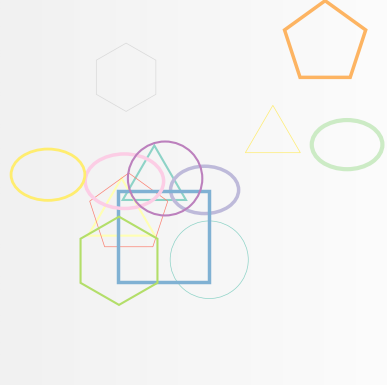[{"shape": "circle", "thickness": 0.5, "radius": 0.5, "center": [0.54, 0.325]}, {"shape": "triangle", "thickness": 1.5, "radius": 0.47, "center": [0.398, 0.528]}, {"shape": "triangle", "thickness": 1.5, "radius": 0.5, "center": [0.314, 0.438]}, {"shape": "oval", "thickness": 2.5, "radius": 0.44, "center": [0.528, 0.507]}, {"shape": "pentagon", "thickness": 0.5, "radius": 0.53, "center": [0.332, 0.445]}, {"shape": "square", "thickness": 2.5, "radius": 0.59, "center": [0.422, 0.385]}, {"shape": "pentagon", "thickness": 2.5, "radius": 0.55, "center": [0.839, 0.888]}, {"shape": "hexagon", "thickness": 1.5, "radius": 0.57, "center": [0.307, 0.323]}, {"shape": "oval", "thickness": 2.5, "radius": 0.51, "center": [0.321, 0.529]}, {"shape": "hexagon", "thickness": 0.5, "radius": 0.44, "center": [0.325, 0.799]}, {"shape": "circle", "thickness": 1.5, "radius": 0.48, "center": [0.426, 0.536]}, {"shape": "oval", "thickness": 3, "radius": 0.46, "center": [0.896, 0.624]}, {"shape": "triangle", "thickness": 0.5, "radius": 0.41, "center": [0.704, 0.644]}, {"shape": "oval", "thickness": 2, "radius": 0.48, "center": [0.124, 0.546]}]